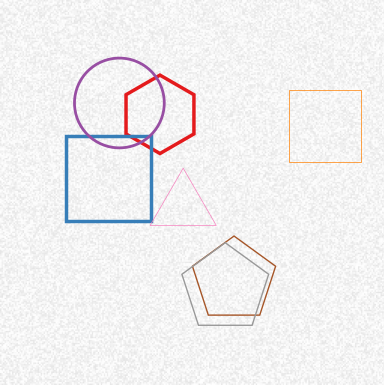[{"shape": "hexagon", "thickness": 2.5, "radius": 0.51, "center": [0.416, 0.703]}, {"shape": "square", "thickness": 2.5, "radius": 0.55, "center": [0.282, 0.536]}, {"shape": "circle", "thickness": 2, "radius": 0.58, "center": [0.31, 0.733]}, {"shape": "square", "thickness": 0.5, "radius": 0.47, "center": [0.843, 0.673]}, {"shape": "pentagon", "thickness": 1, "radius": 0.57, "center": [0.608, 0.273]}, {"shape": "triangle", "thickness": 0.5, "radius": 0.5, "center": [0.476, 0.464]}, {"shape": "pentagon", "thickness": 1, "radius": 0.59, "center": [0.585, 0.251]}]